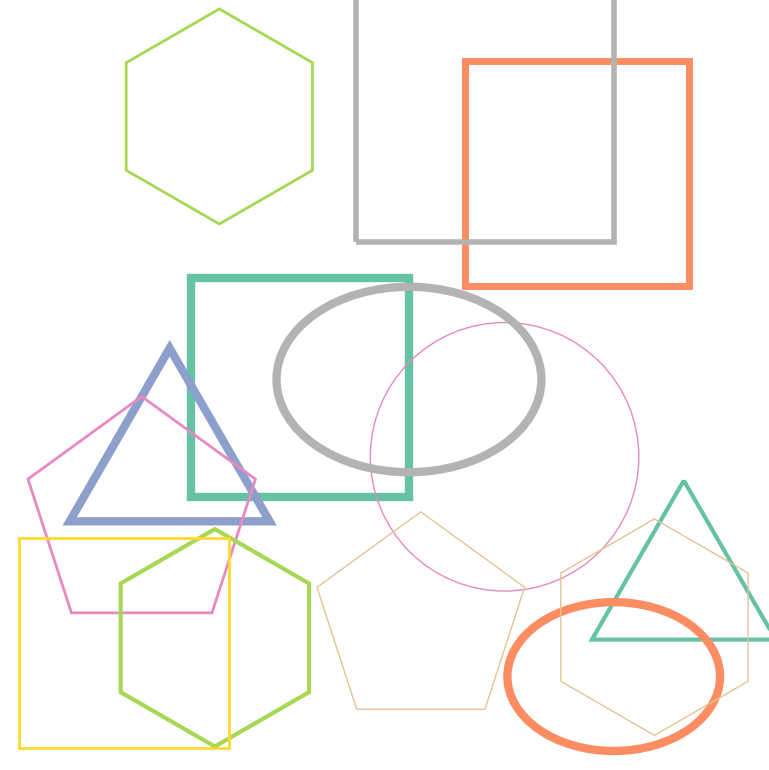[{"shape": "triangle", "thickness": 1.5, "radius": 0.69, "center": [0.888, 0.238]}, {"shape": "square", "thickness": 3, "radius": 0.71, "center": [0.39, 0.496]}, {"shape": "oval", "thickness": 3, "radius": 0.69, "center": [0.797, 0.121]}, {"shape": "square", "thickness": 2.5, "radius": 0.73, "center": [0.75, 0.775]}, {"shape": "triangle", "thickness": 3, "radius": 0.75, "center": [0.22, 0.398]}, {"shape": "pentagon", "thickness": 1, "radius": 0.78, "center": [0.184, 0.33]}, {"shape": "circle", "thickness": 0.5, "radius": 0.87, "center": [0.655, 0.407]}, {"shape": "hexagon", "thickness": 1, "radius": 0.7, "center": [0.285, 0.849]}, {"shape": "hexagon", "thickness": 1.5, "radius": 0.71, "center": [0.279, 0.172]}, {"shape": "square", "thickness": 1, "radius": 0.68, "center": [0.161, 0.165]}, {"shape": "hexagon", "thickness": 0.5, "radius": 0.7, "center": [0.85, 0.186]}, {"shape": "pentagon", "thickness": 0.5, "radius": 0.71, "center": [0.546, 0.194]}, {"shape": "oval", "thickness": 3, "radius": 0.86, "center": [0.531, 0.507]}, {"shape": "square", "thickness": 2, "radius": 0.84, "center": [0.63, 0.854]}]